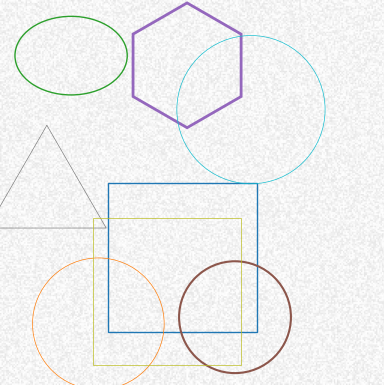[{"shape": "square", "thickness": 1, "radius": 0.97, "center": [0.475, 0.331]}, {"shape": "circle", "thickness": 0.5, "radius": 0.85, "center": [0.255, 0.159]}, {"shape": "oval", "thickness": 1, "radius": 0.73, "center": [0.185, 0.855]}, {"shape": "hexagon", "thickness": 2, "radius": 0.81, "center": [0.486, 0.83]}, {"shape": "circle", "thickness": 1.5, "radius": 0.73, "center": [0.61, 0.176]}, {"shape": "triangle", "thickness": 0.5, "radius": 0.89, "center": [0.122, 0.497]}, {"shape": "square", "thickness": 0.5, "radius": 0.96, "center": [0.434, 0.243]}, {"shape": "circle", "thickness": 0.5, "radius": 0.96, "center": [0.652, 0.715]}]